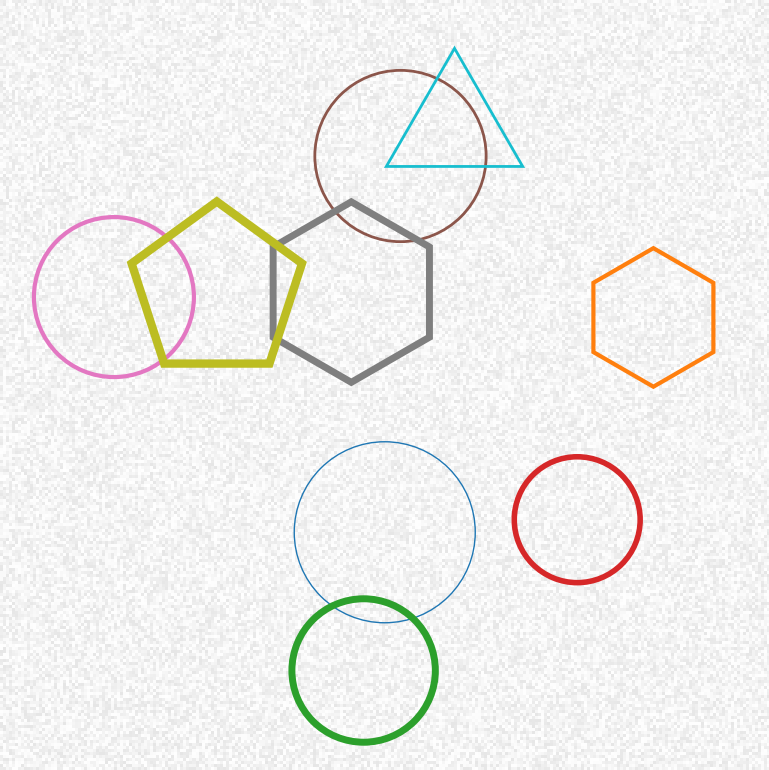[{"shape": "circle", "thickness": 0.5, "radius": 0.59, "center": [0.5, 0.309]}, {"shape": "hexagon", "thickness": 1.5, "radius": 0.45, "center": [0.849, 0.588]}, {"shape": "circle", "thickness": 2.5, "radius": 0.47, "center": [0.472, 0.129]}, {"shape": "circle", "thickness": 2, "radius": 0.41, "center": [0.75, 0.325]}, {"shape": "circle", "thickness": 1, "radius": 0.56, "center": [0.52, 0.797]}, {"shape": "circle", "thickness": 1.5, "radius": 0.52, "center": [0.148, 0.614]}, {"shape": "hexagon", "thickness": 2.5, "radius": 0.59, "center": [0.456, 0.621]}, {"shape": "pentagon", "thickness": 3, "radius": 0.58, "center": [0.282, 0.622]}, {"shape": "triangle", "thickness": 1, "radius": 0.51, "center": [0.59, 0.835]}]